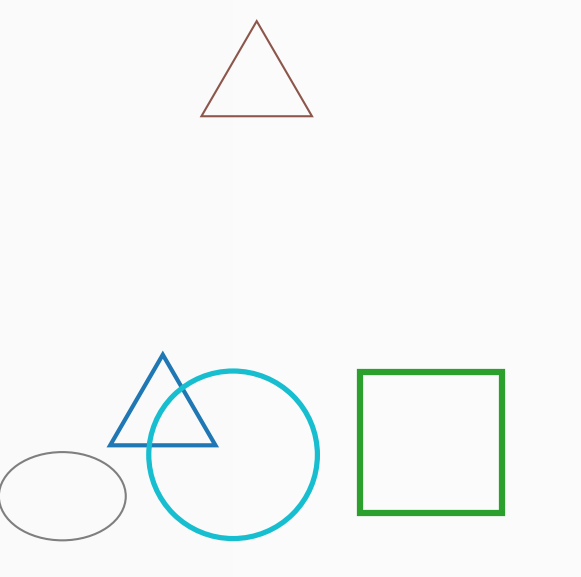[{"shape": "triangle", "thickness": 2, "radius": 0.52, "center": [0.28, 0.28]}, {"shape": "square", "thickness": 3, "radius": 0.61, "center": [0.741, 0.233]}, {"shape": "triangle", "thickness": 1, "radius": 0.55, "center": [0.442, 0.853]}, {"shape": "oval", "thickness": 1, "radius": 0.55, "center": [0.107, 0.14]}, {"shape": "circle", "thickness": 2.5, "radius": 0.73, "center": [0.401, 0.212]}]